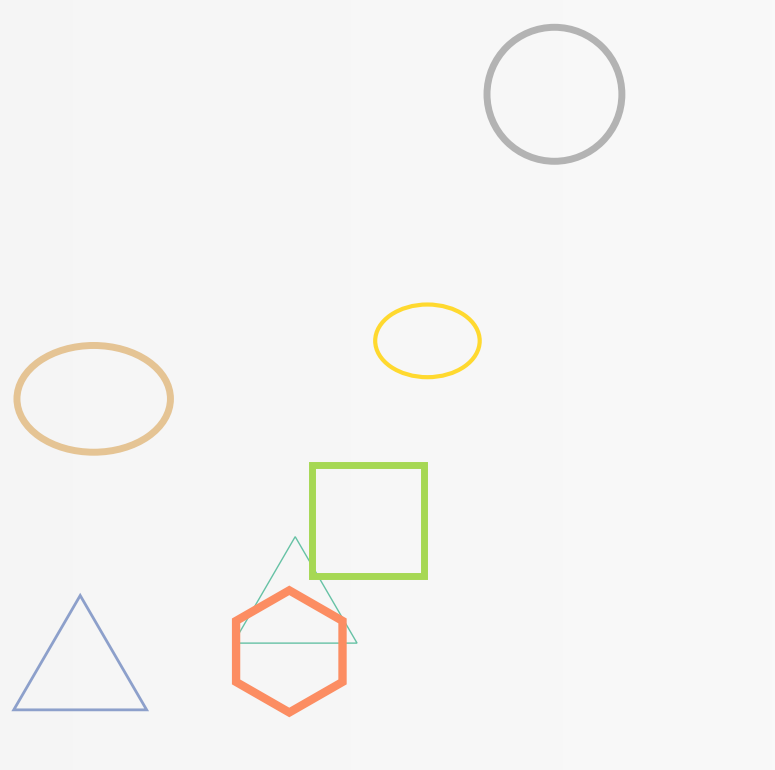[{"shape": "triangle", "thickness": 0.5, "radius": 0.46, "center": [0.381, 0.211]}, {"shape": "hexagon", "thickness": 3, "radius": 0.4, "center": [0.373, 0.154]}, {"shape": "triangle", "thickness": 1, "radius": 0.49, "center": [0.103, 0.128]}, {"shape": "square", "thickness": 2.5, "radius": 0.36, "center": [0.475, 0.324]}, {"shape": "oval", "thickness": 1.5, "radius": 0.34, "center": [0.552, 0.557]}, {"shape": "oval", "thickness": 2.5, "radius": 0.5, "center": [0.121, 0.482]}, {"shape": "circle", "thickness": 2.5, "radius": 0.44, "center": [0.715, 0.878]}]